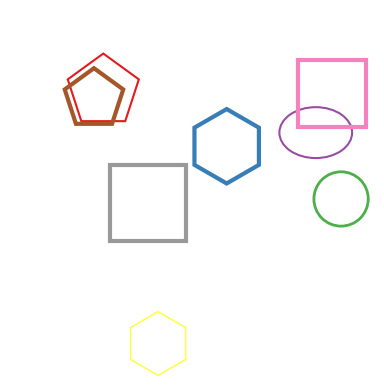[{"shape": "pentagon", "thickness": 1.5, "radius": 0.49, "center": [0.268, 0.764]}, {"shape": "hexagon", "thickness": 3, "radius": 0.48, "center": [0.589, 0.62]}, {"shape": "circle", "thickness": 2, "radius": 0.35, "center": [0.886, 0.483]}, {"shape": "oval", "thickness": 1.5, "radius": 0.47, "center": [0.82, 0.656]}, {"shape": "hexagon", "thickness": 1, "radius": 0.41, "center": [0.411, 0.108]}, {"shape": "pentagon", "thickness": 3, "radius": 0.4, "center": [0.244, 0.743]}, {"shape": "square", "thickness": 3, "radius": 0.44, "center": [0.862, 0.758]}, {"shape": "square", "thickness": 3, "radius": 0.49, "center": [0.385, 0.472]}]